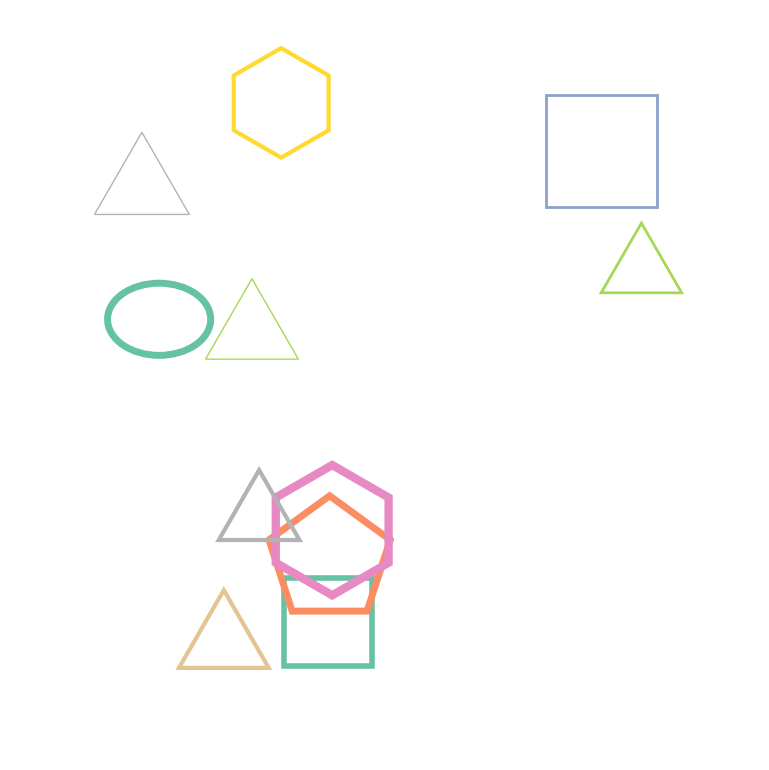[{"shape": "square", "thickness": 2, "radius": 0.29, "center": [0.426, 0.192]}, {"shape": "oval", "thickness": 2.5, "radius": 0.33, "center": [0.207, 0.585]}, {"shape": "pentagon", "thickness": 2.5, "radius": 0.41, "center": [0.428, 0.273]}, {"shape": "square", "thickness": 1, "radius": 0.36, "center": [0.781, 0.804]}, {"shape": "hexagon", "thickness": 3, "radius": 0.42, "center": [0.431, 0.311]}, {"shape": "triangle", "thickness": 1, "radius": 0.3, "center": [0.833, 0.65]}, {"shape": "triangle", "thickness": 0.5, "radius": 0.35, "center": [0.327, 0.568]}, {"shape": "hexagon", "thickness": 1.5, "radius": 0.36, "center": [0.365, 0.866]}, {"shape": "triangle", "thickness": 1.5, "radius": 0.34, "center": [0.291, 0.166]}, {"shape": "triangle", "thickness": 0.5, "radius": 0.36, "center": [0.184, 0.757]}, {"shape": "triangle", "thickness": 1.5, "radius": 0.3, "center": [0.337, 0.329]}]